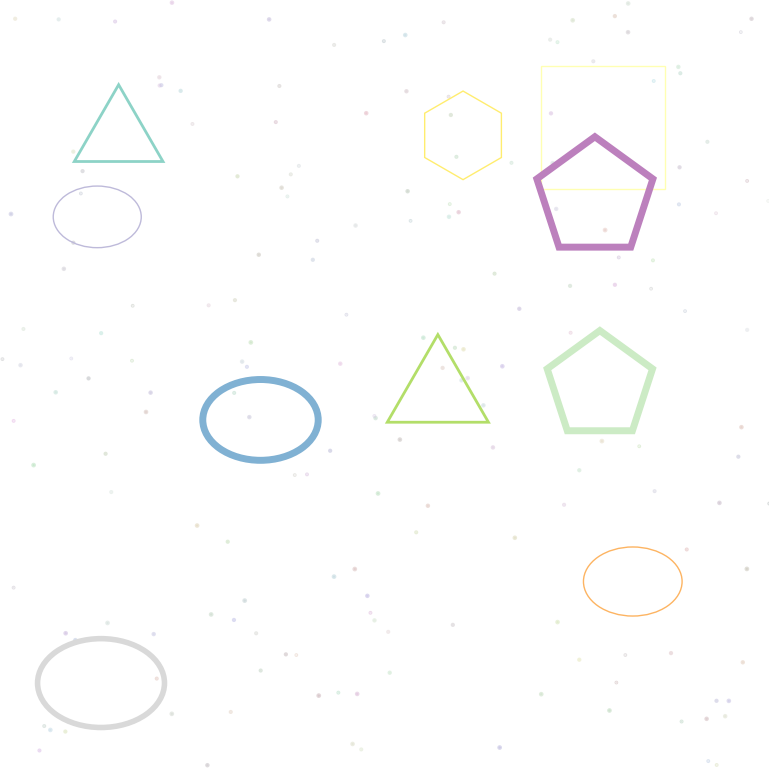[{"shape": "triangle", "thickness": 1, "radius": 0.33, "center": [0.154, 0.823]}, {"shape": "square", "thickness": 0.5, "radius": 0.4, "center": [0.783, 0.834]}, {"shape": "oval", "thickness": 0.5, "radius": 0.29, "center": [0.126, 0.718]}, {"shape": "oval", "thickness": 2.5, "radius": 0.37, "center": [0.338, 0.455]}, {"shape": "oval", "thickness": 0.5, "radius": 0.32, "center": [0.822, 0.245]}, {"shape": "triangle", "thickness": 1, "radius": 0.38, "center": [0.569, 0.49]}, {"shape": "oval", "thickness": 2, "radius": 0.41, "center": [0.131, 0.113]}, {"shape": "pentagon", "thickness": 2.5, "radius": 0.4, "center": [0.773, 0.743]}, {"shape": "pentagon", "thickness": 2.5, "radius": 0.36, "center": [0.779, 0.499]}, {"shape": "hexagon", "thickness": 0.5, "radius": 0.29, "center": [0.601, 0.824]}]